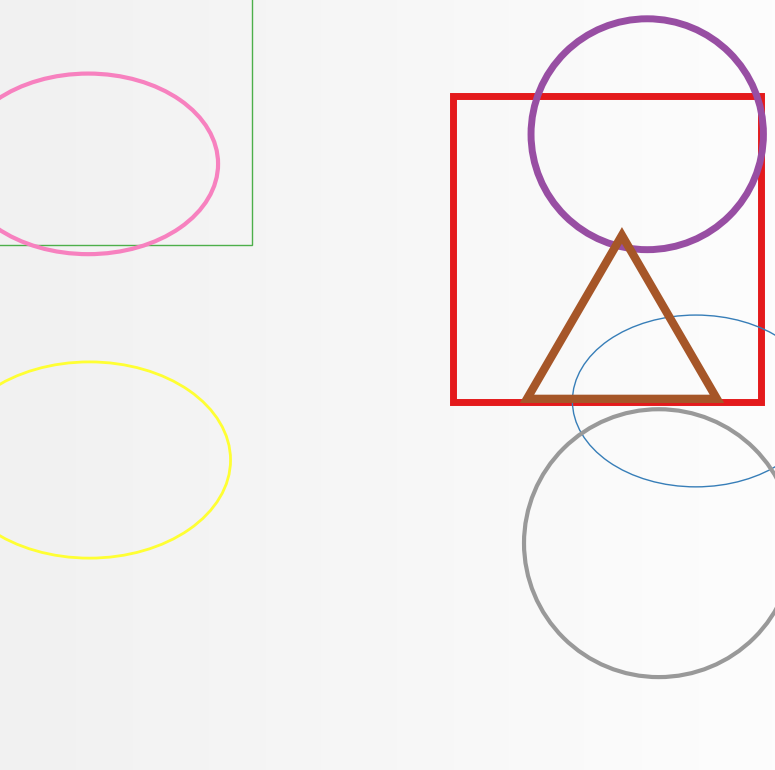[{"shape": "square", "thickness": 2.5, "radius": 0.99, "center": [0.783, 0.677]}, {"shape": "oval", "thickness": 0.5, "radius": 0.8, "center": [0.898, 0.479]}, {"shape": "square", "thickness": 0.5, "radius": 0.96, "center": [0.132, 0.874]}, {"shape": "circle", "thickness": 2.5, "radius": 0.75, "center": [0.835, 0.826]}, {"shape": "oval", "thickness": 1, "radius": 0.91, "center": [0.115, 0.403]}, {"shape": "triangle", "thickness": 3, "radius": 0.71, "center": [0.803, 0.553]}, {"shape": "oval", "thickness": 1.5, "radius": 0.84, "center": [0.114, 0.787]}, {"shape": "circle", "thickness": 1.5, "radius": 0.87, "center": [0.85, 0.295]}]